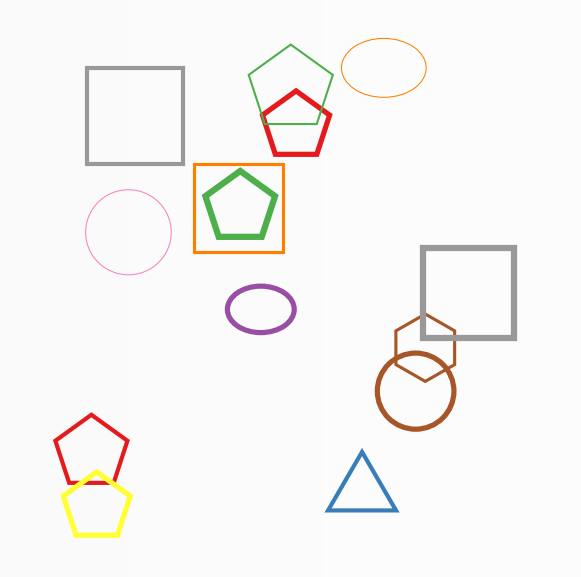[{"shape": "pentagon", "thickness": 2, "radius": 0.33, "center": [0.157, 0.216]}, {"shape": "pentagon", "thickness": 2.5, "radius": 0.3, "center": [0.509, 0.781]}, {"shape": "triangle", "thickness": 2, "radius": 0.34, "center": [0.623, 0.149]}, {"shape": "pentagon", "thickness": 3, "radius": 0.32, "center": [0.413, 0.64]}, {"shape": "pentagon", "thickness": 1, "radius": 0.38, "center": [0.5, 0.846]}, {"shape": "oval", "thickness": 2.5, "radius": 0.29, "center": [0.449, 0.463]}, {"shape": "oval", "thickness": 0.5, "radius": 0.36, "center": [0.66, 0.882]}, {"shape": "square", "thickness": 1.5, "radius": 0.38, "center": [0.41, 0.639]}, {"shape": "pentagon", "thickness": 2.5, "radius": 0.3, "center": [0.166, 0.121]}, {"shape": "circle", "thickness": 2.5, "radius": 0.33, "center": [0.715, 0.322]}, {"shape": "hexagon", "thickness": 1.5, "radius": 0.29, "center": [0.732, 0.397]}, {"shape": "circle", "thickness": 0.5, "radius": 0.37, "center": [0.221, 0.597]}, {"shape": "square", "thickness": 3, "radius": 0.39, "center": [0.806, 0.491]}, {"shape": "square", "thickness": 2, "radius": 0.41, "center": [0.232, 0.799]}]